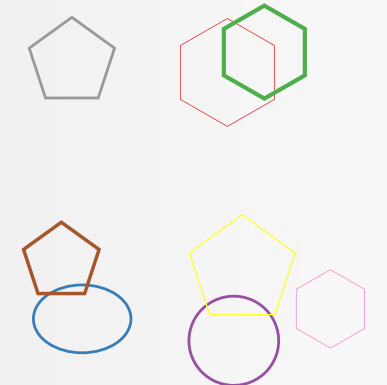[{"shape": "hexagon", "thickness": 0.5, "radius": 0.7, "center": [0.587, 0.812]}, {"shape": "oval", "thickness": 2, "radius": 0.63, "center": [0.212, 0.172]}, {"shape": "hexagon", "thickness": 3, "radius": 0.6, "center": [0.682, 0.865]}, {"shape": "circle", "thickness": 2, "radius": 0.58, "center": [0.603, 0.115]}, {"shape": "pentagon", "thickness": 1, "radius": 0.72, "center": [0.625, 0.299]}, {"shape": "pentagon", "thickness": 2.5, "radius": 0.51, "center": [0.158, 0.32]}, {"shape": "hexagon", "thickness": 0.5, "radius": 0.51, "center": [0.853, 0.198]}, {"shape": "pentagon", "thickness": 2, "radius": 0.58, "center": [0.185, 0.839]}]